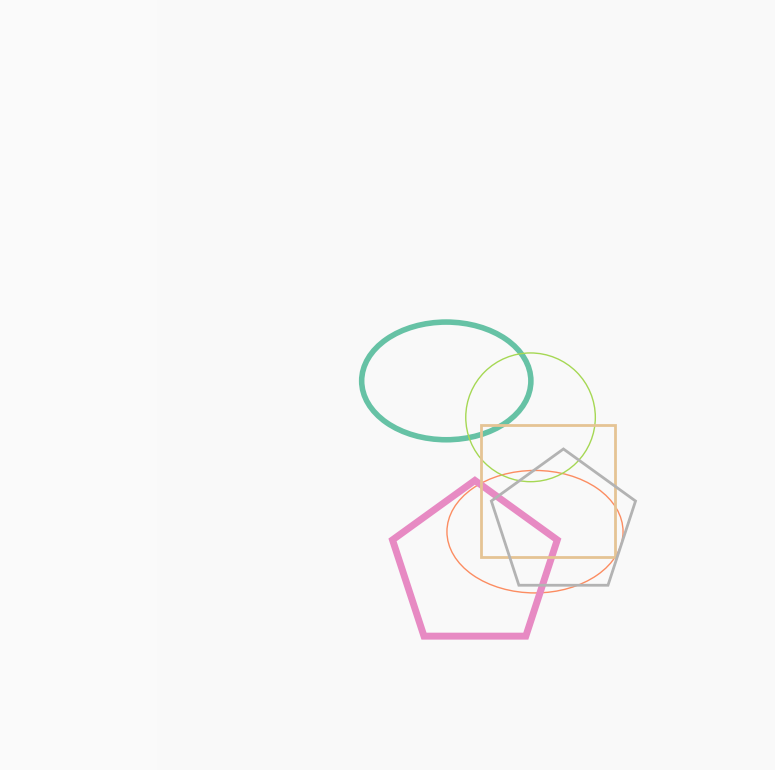[{"shape": "oval", "thickness": 2, "radius": 0.55, "center": [0.576, 0.505]}, {"shape": "oval", "thickness": 0.5, "radius": 0.57, "center": [0.69, 0.309]}, {"shape": "pentagon", "thickness": 2.5, "radius": 0.56, "center": [0.613, 0.264]}, {"shape": "circle", "thickness": 0.5, "radius": 0.42, "center": [0.685, 0.458]}, {"shape": "square", "thickness": 1, "radius": 0.43, "center": [0.707, 0.363]}, {"shape": "pentagon", "thickness": 1, "radius": 0.49, "center": [0.727, 0.319]}]